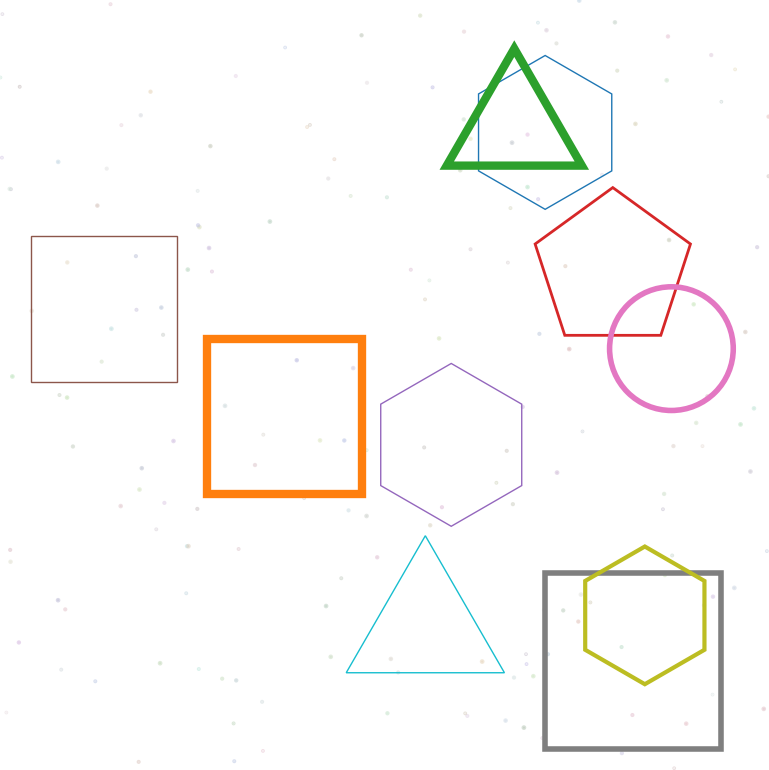[{"shape": "hexagon", "thickness": 0.5, "radius": 0.5, "center": [0.708, 0.828]}, {"shape": "square", "thickness": 3, "radius": 0.5, "center": [0.369, 0.459]}, {"shape": "triangle", "thickness": 3, "radius": 0.51, "center": [0.668, 0.836]}, {"shape": "pentagon", "thickness": 1, "radius": 0.53, "center": [0.796, 0.65]}, {"shape": "hexagon", "thickness": 0.5, "radius": 0.53, "center": [0.586, 0.422]}, {"shape": "square", "thickness": 0.5, "radius": 0.47, "center": [0.135, 0.599]}, {"shape": "circle", "thickness": 2, "radius": 0.4, "center": [0.872, 0.547]}, {"shape": "square", "thickness": 2, "radius": 0.57, "center": [0.822, 0.142]}, {"shape": "hexagon", "thickness": 1.5, "radius": 0.45, "center": [0.837, 0.201]}, {"shape": "triangle", "thickness": 0.5, "radius": 0.59, "center": [0.552, 0.186]}]